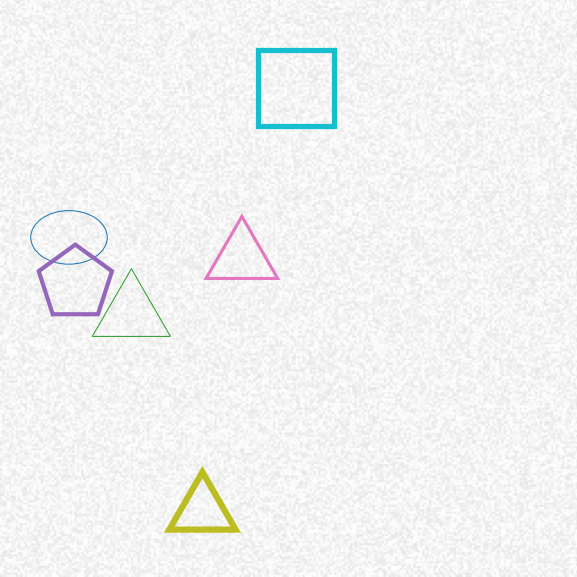[{"shape": "oval", "thickness": 0.5, "radius": 0.33, "center": [0.119, 0.588]}, {"shape": "triangle", "thickness": 0.5, "radius": 0.39, "center": [0.227, 0.456]}, {"shape": "pentagon", "thickness": 2, "radius": 0.33, "center": [0.13, 0.509]}, {"shape": "triangle", "thickness": 1.5, "radius": 0.36, "center": [0.419, 0.553]}, {"shape": "triangle", "thickness": 3, "radius": 0.33, "center": [0.351, 0.115]}, {"shape": "square", "thickness": 2.5, "radius": 0.33, "center": [0.513, 0.847]}]